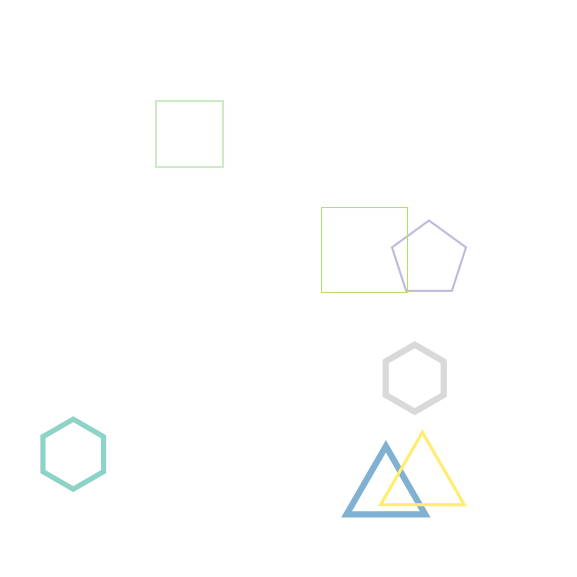[{"shape": "hexagon", "thickness": 2.5, "radius": 0.3, "center": [0.127, 0.213]}, {"shape": "pentagon", "thickness": 1, "radius": 0.34, "center": [0.743, 0.55]}, {"shape": "triangle", "thickness": 3, "radius": 0.39, "center": [0.668, 0.148]}, {"shape": "square", "thickness": 0.5, "radius": 0.37, "center": [0.63, 0.567]}, {"shape": "hexagon", "thickness": 3, "radius": 0.29, "center": [0.718, 0.344]}, {"shape": "square", "thickness": 1, "radius": 0.29, "center": [0.328, 0.767]}, {"shape": "triangle", "thickness": 1.5, "radius": 0.42, "center": [0.731, 0.167]}]